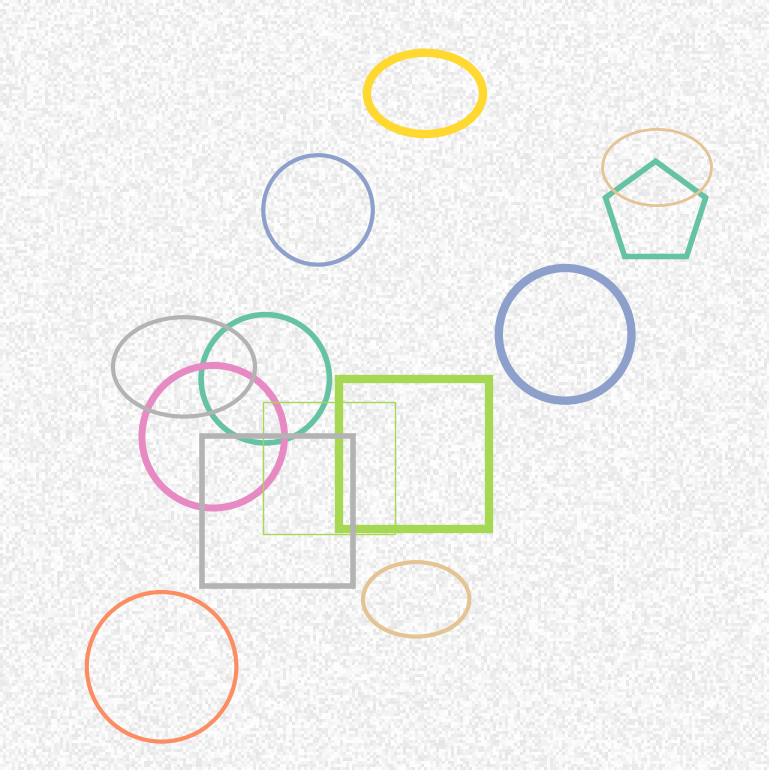[{"shape": "circle", "thickness": 2, "radius": 0.42, "center": [0.345, 0.508]}, {"shape": "pentagon", "thickness": 2, "radius": 0.34, "center": [0.851, 0.722]}, {"shape": "circle", "thickness": 1.5, "radius": 0.49, "center": [0.21, 0.134]}, {"shape": "circle", "thickness": 3, "radius": 0.43, "center": [0.734, 0.566]}, {"shape": "circle", "thickness": 1.5, "radius": 0.36, "center": [0.413, 0.727]}, {"shape": "circle", "thickness": 2.5, "radius": 0.46, "center": [0.277, 0.433]}, {"shape": "square", "thickness": 3, "radius": 0.49, "center": [0.538, 0.41]}, {"shape": "square", "thickness": 0.5, "radius": 0.43, "center": [0.427, 0.392]}, {"shape": "oval", "thickness": 3, "radius": 0.38, "center": [0.552, 0.879]}, {"shape": "oval", "thickness": 1.5, "radius": 0.35, "center": [0.54, 0.222]}, {"shape": "oval", "thickness": 1, "radius": 0.35, "center": [0.853, 0.782]}, {"shape": "oval", "thickness": 1.5, "radius": 0.46, "center": [0.239, 0.524]}, {"shape": "square", "thickness": 2, "radius": 0.49, "center": [0.36, 0.336]}]